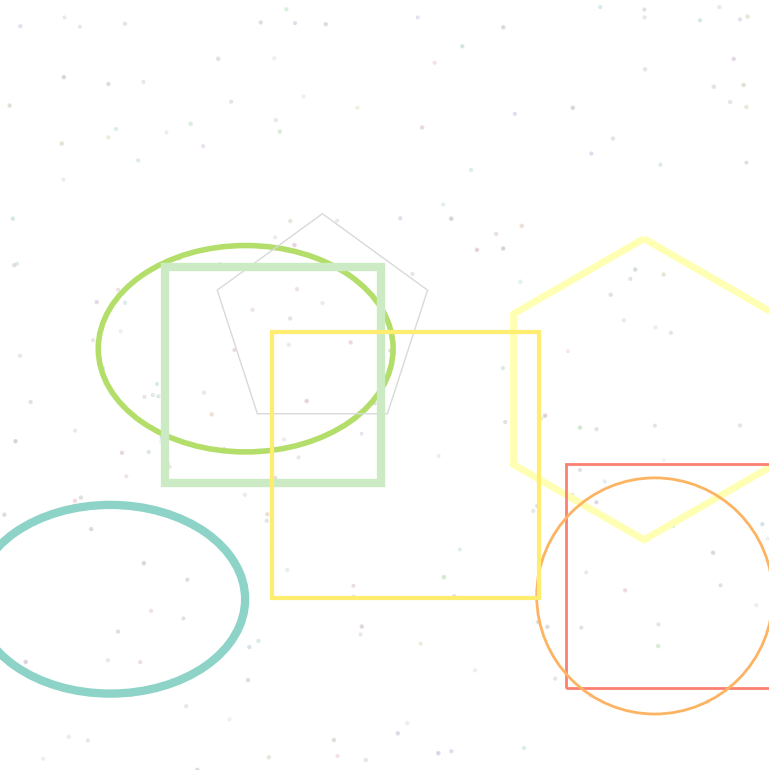[{"shape": "oval", "thickness": 3, "radius": 0.88, "center": [0.143, 0.222]}, {"shape": "hexagon", "thickness": 2.5, "radius": 0.98, "center": [0.836, 0.495]}, {"shape": "square", "thickness": 1, "radius": 0.73, "center": [0.88, 0.252]}, {"shape": "circle", "thickness": 1, "radius": 0.77, "center": [0.85, 0.226]}, {"shape": "oval", "thickness": 2, "radius": 0.96, "center": [0.319, 0.547]}, {"shape": "pentagon", "thickness": 0.5, "radius": 0.72, "center": [0.419, 0.579]}, {"shape": "square", "thickness": 3, "radius": 0.7, "center": [0.355, 0.513]}, {"shape": "square", "thickness": 1.5, "radius": 0.87, "center": [0.527, 0.396]}]